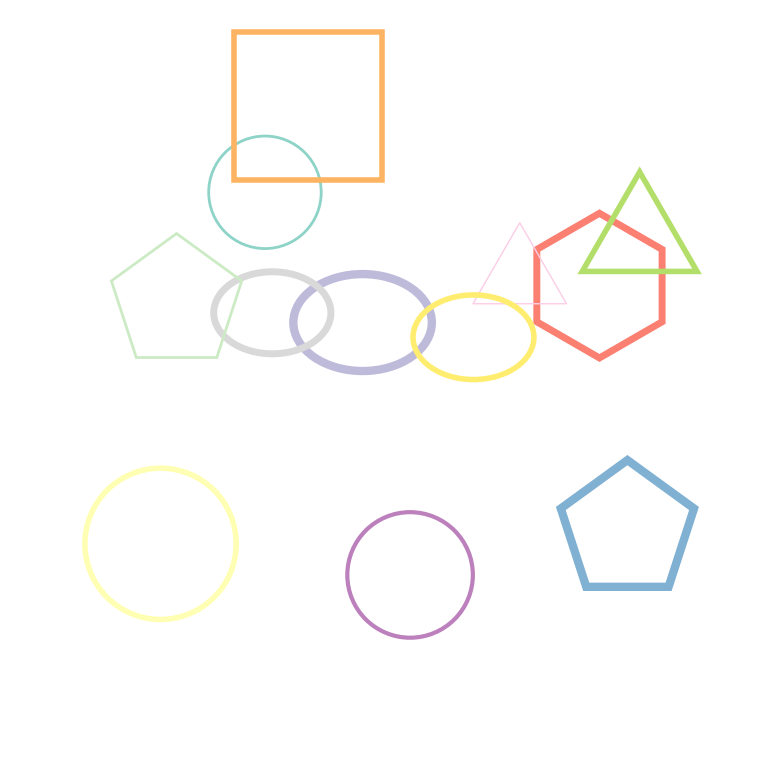[{"shape": "circle", "thickness": 1, "radius": 0.37, "center": [0.344, 0.75]}, {"shape": "circle", "thickness": 2, "radius": 0.49, "center": [0.209, 0.294]}, {"shape": "oval", "thickness": 3, "radius": 0.45, "center": [0.471, 0.581]}, {"shape": "hexagon", "thickness": 2.5, "radius": 0.47, "center": [0.779, 0.629]}, {"shape": "pentagon", "thickness": 3, "radius": 0.45, "center": [0.815, 0.311]}, {"shape": "square", "thickness": 2, "radius": 0.48, "center": [0.4, 0.863]}, {"shape": "triangle", "thickness": 2, "radius": 0.43, "center": [0.831, 0.691]}, {"shape": "triangle", "thickness": 0.5, "radius": 0.35, "center": [0.675, 0.641]}, {"shape": "oval", "thickness": 2.5, "radius": 0.38, "center": [0.354, 0.594]}, {"shape": "circle", "thickness": 1.5, "radius": 0.41, "center": [0.533, 0.253]}, {"shape": "pentagon", "thickness": 1, "radius": 0.44, "center": [0.229, 0.608]}, {"shape": "oval", "thickness": 2, "radius": 0.39, "center": [0.615, 0.562]}]